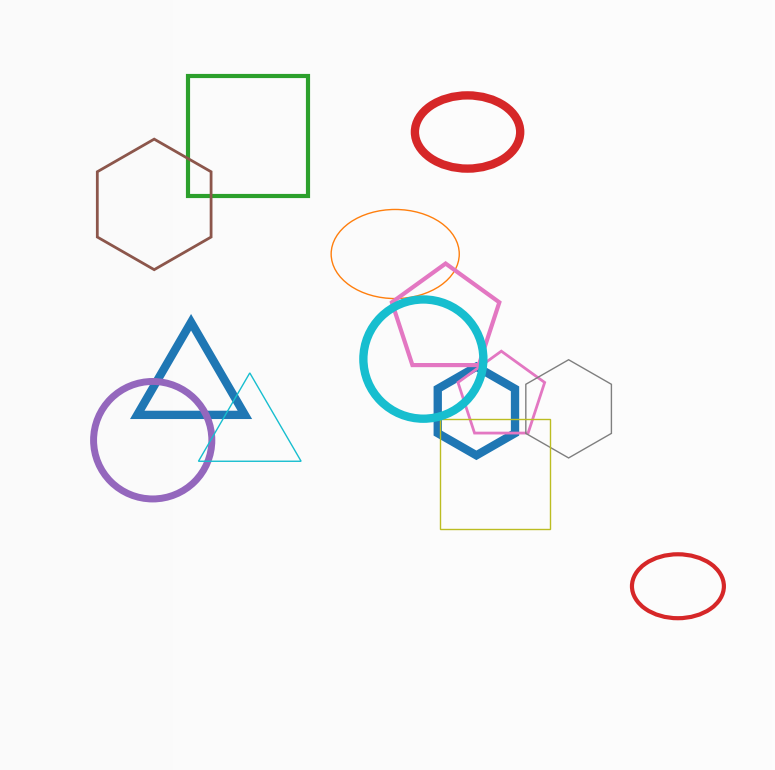[{"shape": "triangle", "thickness": 3, "radius": 0.4, "center": [0.247, 0.501]}, {"shape": "hexagon", "thickness": 3, "radius": 0.29, "center": [0.615, 0.466]}, {"shape": "oval", "thickness": 0.5, "radius": 0.41, "center": [0.51, 0.67]}, {"shape": "square", "thickness": 1.5, "radius": 0.39, "center": [0.32, 0.823]}, {"shape": "oval", "thickness": 1.5, "radius": 0.3, "center": [0.875, 0.239]}, {"shape": "oval", "thickness": 3, "radius": 0.34, "center": [0.603, 0.829]}, {"shape": "circle", "thickness": 2.5, "radius": 0.38, "center": [0.197, 0.428]}, {"shape": "hexagon", "thickness": 1, "radius": 0.42, "center": [0.199, 0.735]}, {"shape": "pentagon", "thickness": 1, "radius": 0.29, "center": [0.647, 0.485]}, {"shape": "pentagon", "thickness": 1.5, "radius": 0.36, "center": [0.575, 0.585]}, {"shape": "hexagon", "thickness": 0.5, "radius": 0.32, "center": [0.734, 0.469]}, {"shape": "square", "thickness": 0.5, "radius": 0.36, "center": [0.638, 0.385]}, {"shape": "circle", "thickness": 3, "radius": 0.39, "center": [0.546, 0.534]}, {"shape": "triangle", "thickness": 0.5, "radius": 0.38, "center": [0.322, 0.439]}]